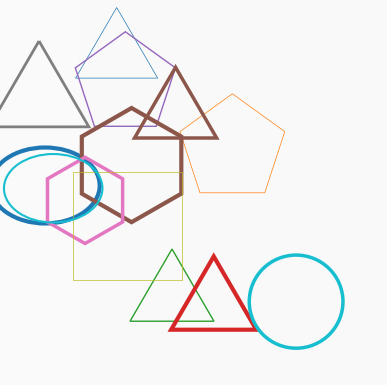[{"shape": "triangle", "thickness": 0.5, "radius": 0.61, "center": [0.301, 0.858]}, {"shape": "oval", "thickness": 3, "radius": 0.7, "center": [0.116, 0.518]}, {"shape": "pentagon", "thickness": 0.5, "radius": 0.71, "center": [0.6, 0.614]}, {"shape": "triangle", "thickness": 1, "radius": 0.63, "center": [0.444, 0.228]}, {"shape": "triangle", "thickness": 3, "radius": 0.63, "center": [0.552, 0.207]}, {"shape": "pentagon", "thickness": 1, "radius": 0.68, "center": [0.324, 0.782]}, {"shape": "triangle", "thickness": 2.5, "radius": 0.61, "center": [0.453, 0.703]}, {"shape": "hexagon", "thickness": 3, "radius": 0.74, "center": [0.339, 0.571]}, {"shape": "hexagon", "thickness": 2.5, "radius": 0.56, "center": [0.219, 0.48]}, {"shape": "triangle", "thickness": 2, "radius": 0.74, "center": [0.101, 0.745]}, {"shape": "square", "thickness": 0.5, "radius": 0.7, "center": [0.33, 0.413]}, {"shape": "oval", "thickness": 1.5, "radius": 0.64, "center": [0.137, 0.511]}, {"shape": "circle", "thickness": 2.5, "radius": 0.6, "center": [0.764, 0.217]}]